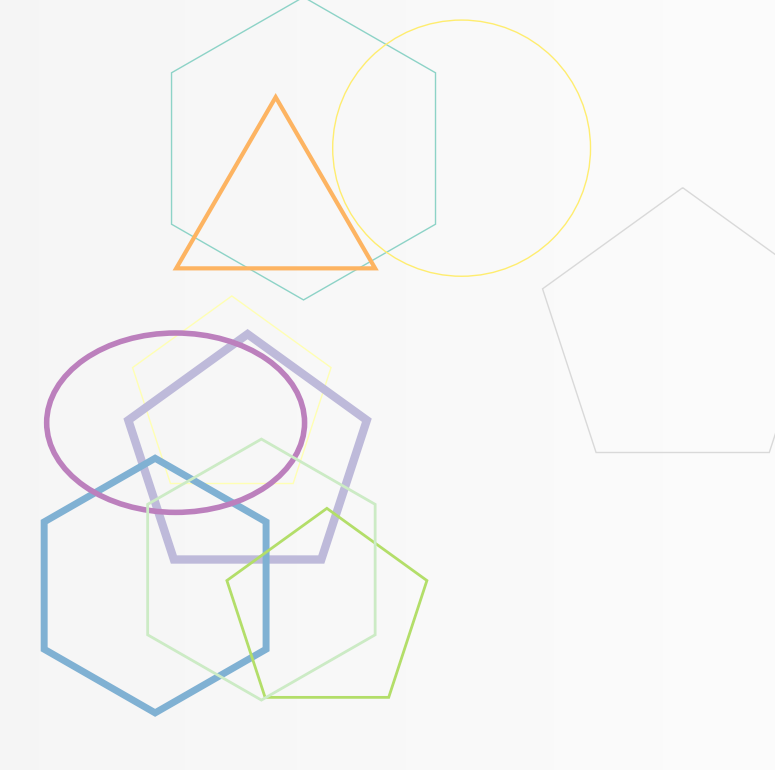[{"shape": "hexagon", "thickness": 0.5, "radius": 0.98, "center": [0.392, 0.807]}, {"shape": "pentagon", "thickness": 0.5, "radius": 0.67, "center": [0.299, 0.481]}, {"shape": "pentagon", "thickness": 3, "radius": 0.81, "center": [0.319, 0.404]}, {"shape": "hexagon", "thickness": 2.5, "radius": 0.83, "center": [0.2, 0.24]}, {"shape": "triangle", "thickness": 1.5, "radius": 0.74, "center": [0.356, 0.726]}, {"shape": "pentagon", "thickness": 1, "radius": 0.68, "center": [0.422, 0.204]}, {"shape": "pentagon", "thickness": 0.5, "radius": 0.95, "center": [0.881, 0.566]}, {"shape": "oval", "thickness": 2, "radius": 0.83, "center": [0.227, 0.451]}, {"shape": "hexagon", "thickness": 1, "radius": 0.85, "center": [0.337, 0.26]}, {"shape": "circle", "thickness": 0.5, "radius": 0.83, "center": [0.596, 0.808]}]